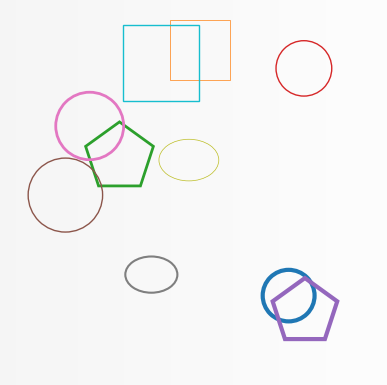[{"shape": "circle", "thickness": 3, "radius": 0.33, "center": [0.745, 0.232]}, {"shape": "square", "thickness": 0.5, "radius": 0.39, "center": [0.516, 0.871]}, {"shape": "pentagon", "thickness": 2, "radius": 0.46, "center": [0.308, 0.591]}, {"shape": "circle", "thickness": 1, "radius": 0.36, "center": [0.784, 0.822]}, {"shape": "pentagon", "thickness": 3, "radius": 0.44, "center": [0.787, 0.19]}, {"shape": "circle", "thickness": 1, "radius": 0.48, "center": [0.169, 0.493]}, {"shape": "circle", "thickness": 2, "radius": 0.44, "center": [0.231, 0.673]}, {"shape": "oval", "thickness": 1.5, "radius": 0.34, "center": [0.391, 0.287]}, {"shape": "oval", "thickness": 0.5, "radius": 0.39, "center": [0.487, 0.584]}, {"shape": "square", "thickness": 1, "radius": 0.49, "center": [0.415, 0.836]}]